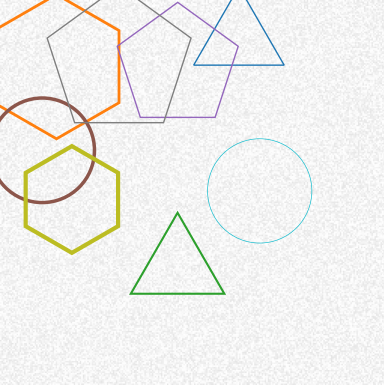[{"shape": "triangle", "thickness": 1, "radius": 0.68, "center": [0.621, 0.899]}, {"shape": "hexagon", "thickness": 2, "radius": 0.94, "center": [0.147, 0.827]}, {"shape": "triangle", "thickness": 1.5, "radius": 0.7, "center": [0.461, 0.307]}, {"shape": "pentagon", "thickness": 1, "radius": 0.83, "center": [0.462, 0.829]}, {"shape": "circle", "thickness": 2.5, "radius": 0.68, "center": [0.11, 0.61]}, {"shape": "pentagon", "thickness": 1, "radius": 0.98, "center": [0.309, 0.84]}, {"shape": "hexagon", "thickness": 3, "radius": 0.69, "center": [0.187, 0.482]}, {"shape": "circle", "thickness": 0.5, "radius": 0.68, "center": [0.675, 0.504]}]